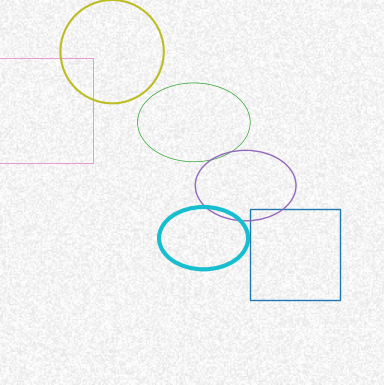[{"shape": "square", "thickness": 1, "radius": 0.59, "center": [0.766, 0.339]}, {"shape": "oval", "thickness": 0.5, "radius": 0.73, "center": [0.504, 0.682]}, {"shape": "oval", "thickness": 1, "radius": 0.65, "center": [0.638, 0.518]}, {"shape": "square", "thickness": 0.5, "radius": 0.68, "center": [0.106, 0.713]}, {"shape": "circle", "thickness": 1.5, "radius": 0.67, "center": [0.291, 0.866]}, {"shape": "oval", "thickness": 3, "radius": 0.58, "center": [0.529, 0.381]}]